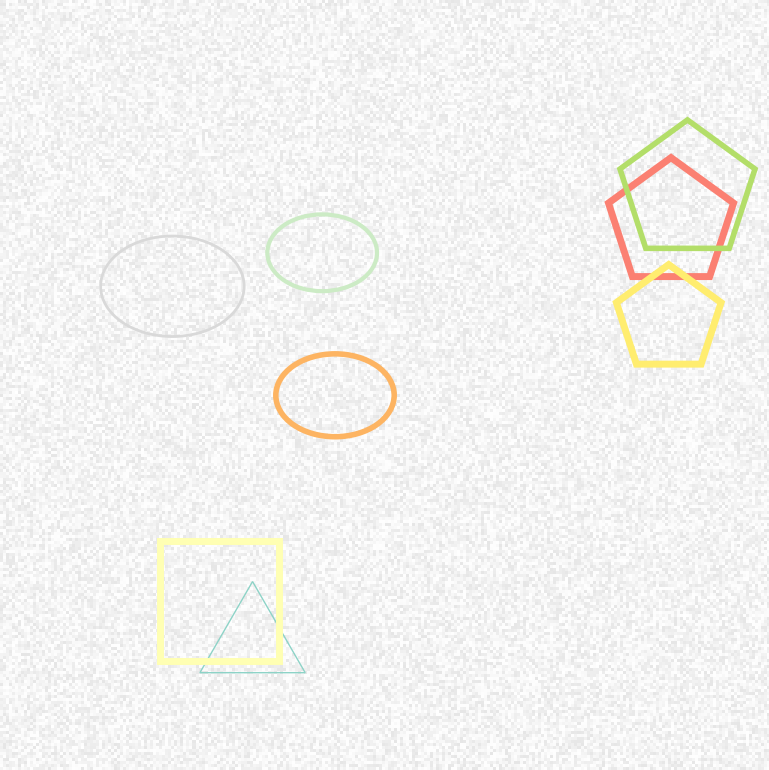[{"shape": "triangle", "thickness": 0.5, "radius": 0.39, "center": [0.328, 0.166]}, {"shape": "square", "thickness": 2.5, "radius": 0.39, "center": [0.285, 0.22]}, {"shape": "pentagon", "thickness": 2.5, "radius": 0.43, "center": [0.871, 0.71]}, {"shape": "oval", "thickness": 2, "radius": 0.38, "center": [0.435, 0.487]}, {"shape": "pentagon", "thickness": 2, "radius": 0.46, "center": [0.893, 0.752]}, {"shape": "oval", "thickness": 1, "radius": 0.47, "center": [0.224, 0.628]}, {"shape": "oval", "thickness": 1.5, "radius": 0.36, "center": [0.418, 0.672]}, {"shape": "pentagon", "thickness": 2.5, "radius": 0.36, "center": [0.869, 0.585]}]